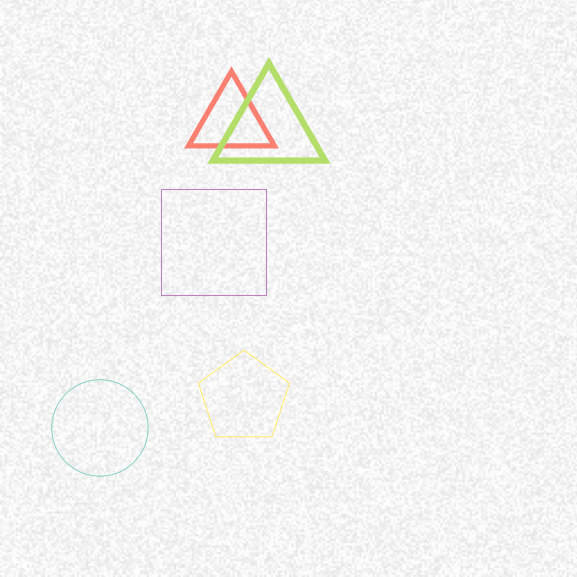[{"shape": "circle", "thickness": 0.5, "radius": 0.42, "center": [0.173, 0.258]}, {"shape": "triangle", "thickness": 2.5, "radius": 0.43, "center": [0.401, 0.79]}, {"shape": "triangle", "thickness": 3, "radius": 0.56, "center": [0.466, 0.777]}, {"shape": "square", "thickness": 0.5, "radius": 0.46, "center": [0.369, 0.58]}, {"shape": "pentagon", "thickness": 0.5, "radius": 0.41, "center": [0.422, 0.31]}]